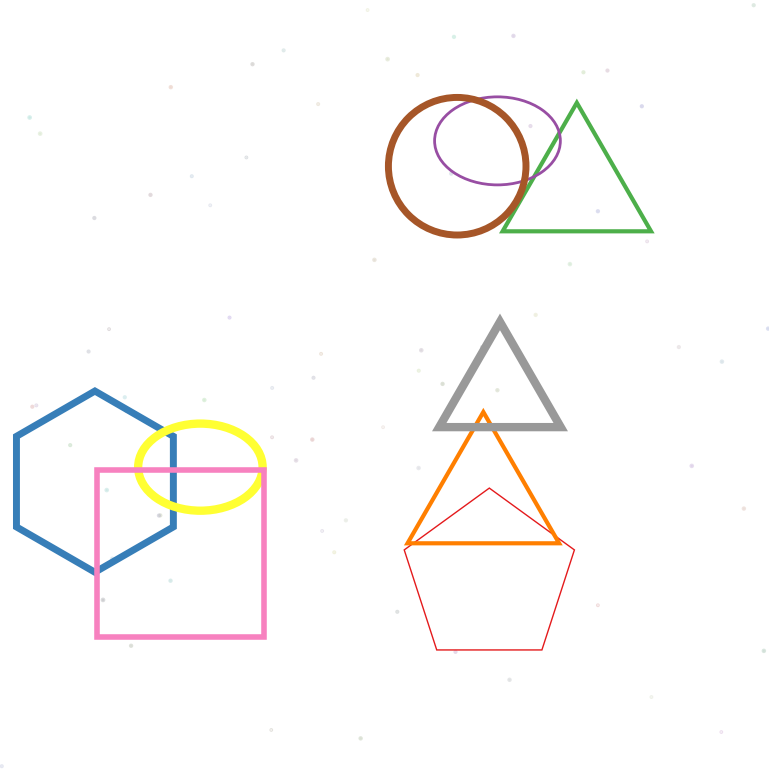[{"shape": "pentagon", "thickness": 0.5, "radius": 0.58, "center": [0.635, 0.25]}, {"shape": "hexagon", "thickness": 2.5, "radius": 0.59, "center": [0.123, 0.374]}, {"shape": "triangle", "thickness": 1.5, "radius": 0.56, "center": [0.749, 0.755]}, {"shape": "oval", "thickness": 1, "radius": 0.41, "center": [0.646, 0.817]}, {"shape": "triangle", "thickness": 1.5, "radius": 0.57, "center": [0.628, 0.351]}, {"shape": "oval", "thickness": 3, "radius": 0.4, "center": [0.26, 0.393]}, {"shape": "circle", "thickness": 2.5, "radius": 0.45, "center": [0.594, 0.784]}, {"shape": "square", "thickness": 2, "radius": 0.54, "center": [0.234, 0.281]}, {"shape": "triangle", "thickness": 3, "radius": 0.46, "center": [0.649, 0.491]}]